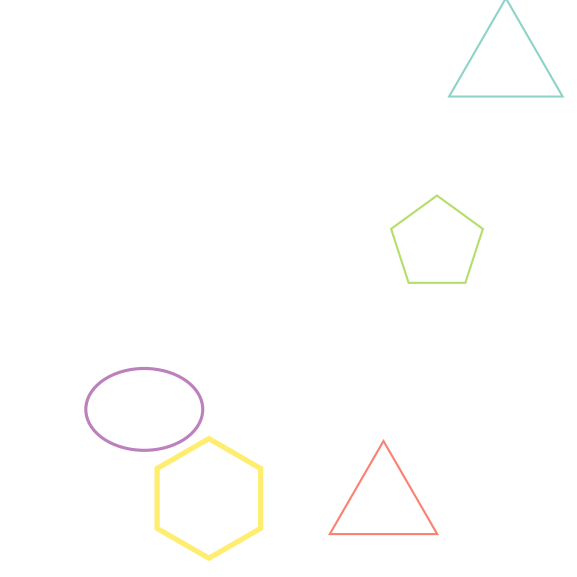[{"shape": "triangle", "thickness": 1, "radius": 0.57, "center": [0.876, 0.889]}, {"shape": "triangle", "thickness": 1, "radius": 0.54, "center": [0.664, 0.128]}, {"shape": "pentagon", "thickness": 1, "radius": 0.42, "center": [0.757, 0.577]}, {"shape": "oval", "thickness": 1.5, "radius": 0.51, "center": [0.25, 0.29]}, {"shape": "hexagon", "thickness": 2.5, "radius": 0.52, "center": [0.362, 0.136]}]